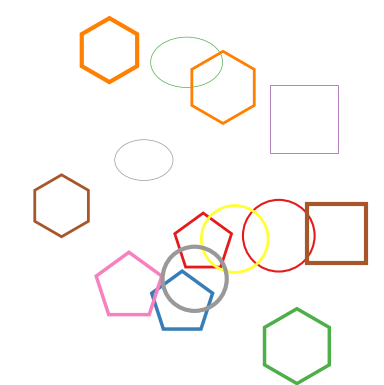[{"shape": "circle", "thickness": 1.5, "radius": 0.47, "center": [0.724, 0.388]}, {"shape": "pentagon", "thickness": 2, "radius": 0.39, "center": [0.528, 0.369]}, {"shape": "pentagon", "thickness": 2.5, "radius": 0.42, "center": [0.473, 0.213]}, {"shape": "oval", "thickness": 0.5, "radius": 0.47, "center": [0.485, 0.838]}, {"shape": "hexagon", "thickness": 2.5, "radius": 0.49, "center": [0.771, 0.101]}, {"shape": "square", "thickness": 0.5, "radius": 0.44, "center": [0.79, 0.692]}, {"shape": "hexagon", "thickness": 2, "radius": 0.47, "center": [0.579, 0.773]}, {"shape": "hexagon", "thickness": 3, "radius": 0.42, "center": [0.284, 0.87]}, {"shape": "circle", "thickness": 2, "radius": 0.43, "center": [0.61, 0.379]}, {"shape": "square", "thickness": 3, "radius": 0.38, "center": [0.873, 0.394]}, {"shape": "hexagon", "thickness": 2, "radius": 0.4, "center": [0.16, 0.465]}, {"shape": "pentagon", "thickness": 2.5, "radius": 0.45, "center": [0.335, 0.255]}, {"shape": "oval", "thickness": 0.5, "radius": 0.38, "center": [0.374, 0.584]}, {"shape": "circle", "thickness": 3, "radius": 0.42, "center": [0.506, 0.276]}]